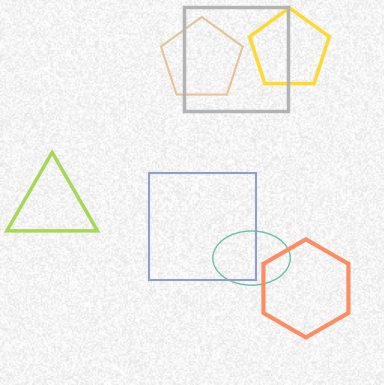[{"shape": "oval", "thickness": 1, "radius": 0.5, "center": [0.653, 0.33]}, {"shape": "hexagon", "thickness": 3, "radius": 0.64, "center": [0.795, 0.251]}, {"shape": "square", "thickness": 1.5, "radius": 0.69, "center": [0.527, 0.411]}, {"shape": "triangle", "thickness": 2.5, "radius": 0.68, "center": [0.135, 0.468]}, {"shape": "pentagon", "thickness": 2.5, "radius": 0.54, "center": [0.752, 0.871]}, {"shape": "pentagon", "thickness": 1.5, "radius": 0.56, "center": [0.524, 0.845]}, {"shape": "square", "thickness": 2.5, "radius": 0.67, "center": [0.613, 0.847]}]